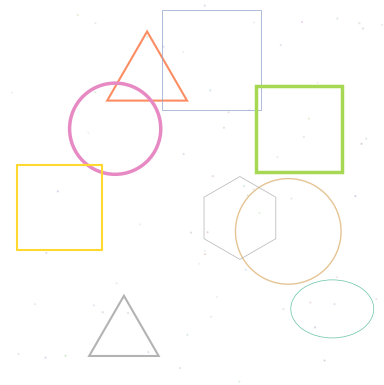[{"shape": "oval", "thickness": 0.5, "radius": 0.54, "center": [0.863, 0.198]}, {"shape": "triangle", "thickness": 1.5, "radius": 0.6, "center": [0.382, 0.799]}, {"shape": "square", "thickness": 0.5, "radius": 0.65, "center": [0.549, 0.844]}, {"shape": "circle", "thickness": 2.5, "radius": 0.59, "center": [0.299, 0.666]}, {"shape": "square", "thickness": 2.5, "radius": 0.56, "center": [0.776, 0.665]}, {"shape": "square", "thickness": 1.5, "radius": 0.55, "center": [0.154, 0.461]}, {"shape": "circle", "thickness": 1, "radius": 0.69, "center": [0.749, 0.399]}, {"shape": "triangle", "thickness": 1.5, "radius": 0.52, "center": [0.322, 0.128]}, {"shape": "hexagon", "thickness": 0.5, "radius": 0.54, "center": [0.623, 0.434]}]